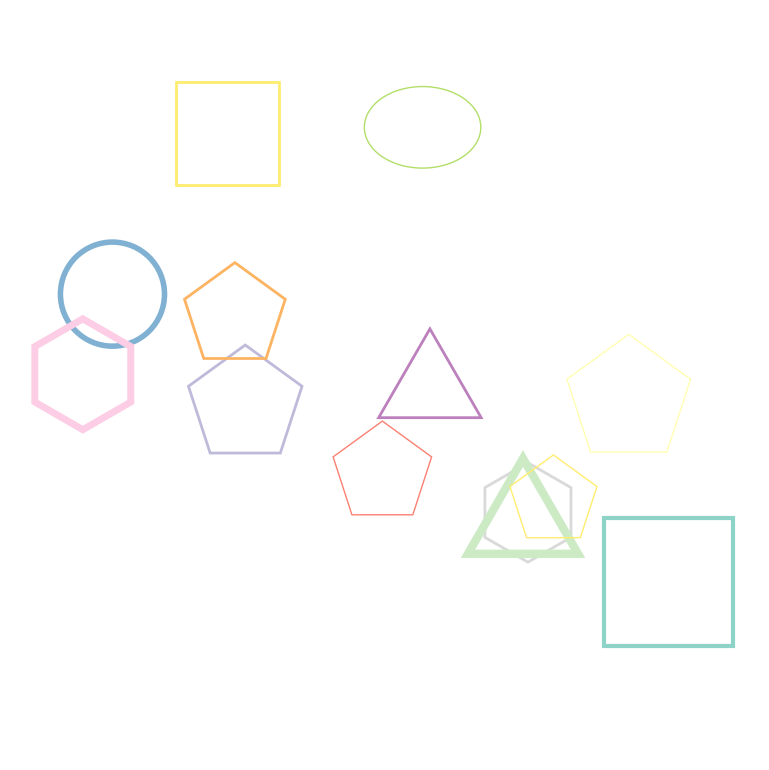[{"shape": "square", "thickness": 1.5, "radius": 0.42, "center": [0.868, 0.244]}, {"shape": "pentagon", "thickness": 0.5, "radius": 0.42, "center": [0.817, 0.481]}, {"shape": "pentagon", "thickness": 1, "radius": 0.39, "center": [0.318, 0.474]}, {"shape": "pentagon", "thickness": 0.5, "radius": 0.34, "center": [0.497, 0.386]}, {"shape": "circle", "thickness": 2, "radius": 0.34, "center": [0.146, 0.618]}, {"shape": "pentagon", "thickness": 1, "radius": 0.34, "center": [0.305, 0.59]}, {"shape": "oval", "thickness": 0.5, "radius": 0.38, "center": [0.549, 0.835]}, {"shape": "hexagon", "thickness": 2.5, "radius": 0.36, "center": [0.108, 0.514]}, {"shape": "hexagon", "thickness": 1, "radius": 0.32, "center": [0.686, 0.334]}, {"shape": "triangle", "thickness": 1, "radius": 0.38, "center": [0.558, 0.496]}, {"shape": "triangle", "thickness": 3, "radius": 0.41, "center": [0.679, 0.322]}, {"shape": "pentagon", "thickness": 0.5, "radius": 0.3, "center": [0.719, 0.35]}, {"shape": "square", "thickness": 1, "radius": 0.34, "center": [0.295, 0.827]}]